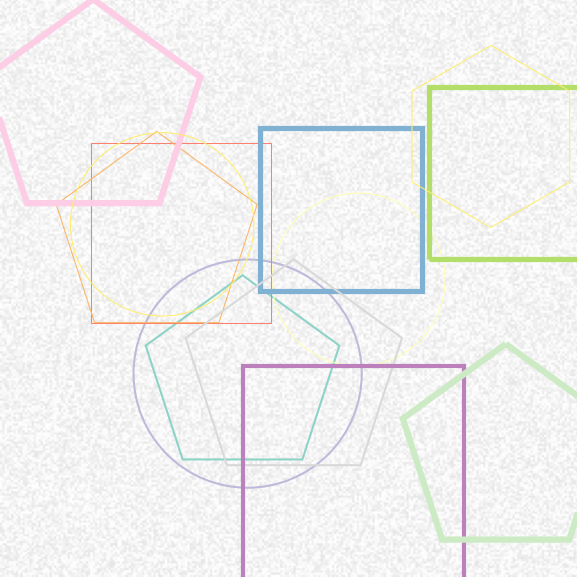[{"shape": "pentagon", "thickness": 1, "radius": 0.88, "center": [0.42, 0.346]}, {"shape": "circle", "thickness": 0.5, "radius": 0.75, "center": [0.621, 0.515]}, {"shape": "circle", "thickness": 1, "radius": 0.99, "center": [0.429, 0.352]}, {"shape": "square", "thickness": 0.5, "radius": 0.78, "center": [0.314, 0.596]}, {"shape": "square", "thickness": 2.5, "radius": 0.7, "center": [0.591, 0.636]}, {"shape": "pentagon", "thickness": 0.5, "radius": 0.92, "center": [0.271, 0.589]}, {"shape": "square", "thickness": 2.5, "radius": 0.75, "center": [0.892, 0.699]}, {"shape": "pentagon", "thickness": 3, "radius": 0.98, "center": [0.161, 0.805]}, {"shape": "pentagon", "thickness": 1, "radius": 0.98, "center": [0.509, 0.353]}, {"shape": "square", "thickness": 2, "radius": 0.96, "center": [0.613, 0.174]}, {"shape": "pentagon", "thickness": 3, "radius": 0.94, "center": [0.876, 0.216]}, {"shape": "hexagon", "thickness": 0.5, "radius": 0.79, "center": [0.85, 0.763]}, {"shape": "circle", "thickness": 0.5, "radius": 0.79, "center": [0.281, 0.611]}]